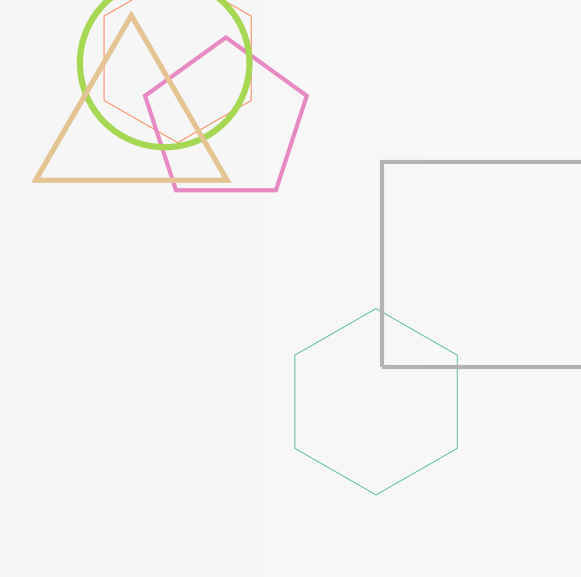[{"shape": "hexagon", "thickness": 0.5, "radius": 0.81, "center": [0.647, 0.303]}, {"shape": "hexagon", "thickness": 0.5, "radius": 0.73, "center": [0.306, 0.898]}, {"shape": "pentagon", "thickness": 2, "radius": 0.73, "center": [0.389, 0.788]}, {"shape": "circle", "thickness": 3, "radius": 0.73, "center": [0.283, 0.89]}, {"shape": "triangle", "thickness": 2.5, "radius": 0.95, "center": [0.226, 0.782]}, {"shape": "square", "thickness": 2, "radius": 0.89, "center": [0.834, 0.541]}]